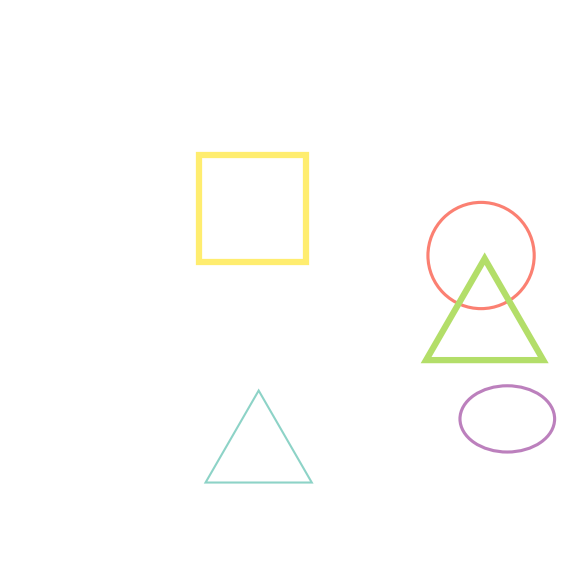[{"shape": "triangle", "thickness": 1, "radius": 0.53, "center": [0.448, 0.217]}, {"shape": "circle", "thickness": 1.5, "radius": 0.46, "center": [0.833, 0.557]}, {"shape": "triangle", "thickness": 3, "radius": 0.59, "center": [0.839, 0.434]}, {"shape": "oval", "thickness": 1.5, "radius": 0.41, "center": [0.878, 0.274]}, {"shape": "square", "thickness": 3, "radius": 0.46, "center": [0.438, 0.638]}]